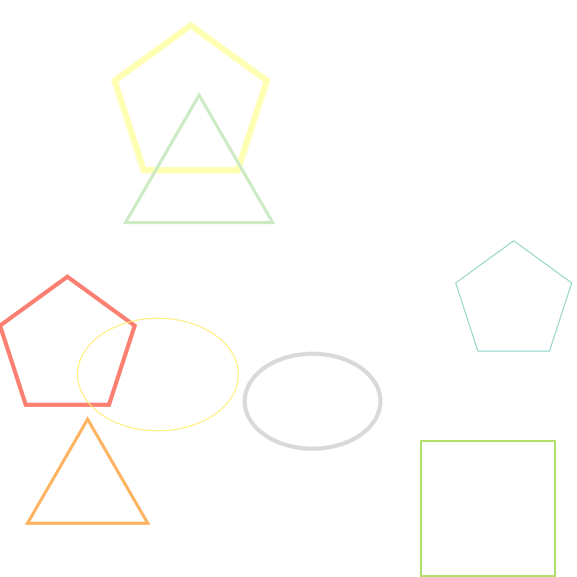[{"shape": "pentagon", "thickness": 0.5, "radius": 0.53, "center": [0.89, 0.477]}, {"shape": "pentagon", "thickness": 3, "radius": 0.69, "center": [0.33, 0.817]}, {"shape": "pentagon", "thickness": 2, "radius": 0.61, "center": [0.117, 0.397]}, {"shape": "triangle", "thickness": 1.5, "radius": 0.6, "center": [0.152, 0.153]}, {"shape": "square", "thickness": 1, "radius": 0.58, "center": [0.845, 0.119]}, {"shape": "oval", "thickness": 2, "radius": 0.59, "center": [0.541, 0.304]}, {"shape": "triangle", "thickness": 1.5, "radius": 0.74, "center": [0.345, 0.687]}, {"shape": "oval", "thickness": 0.5, "radius": 0.7, "center": [0.273, 0.351]}]